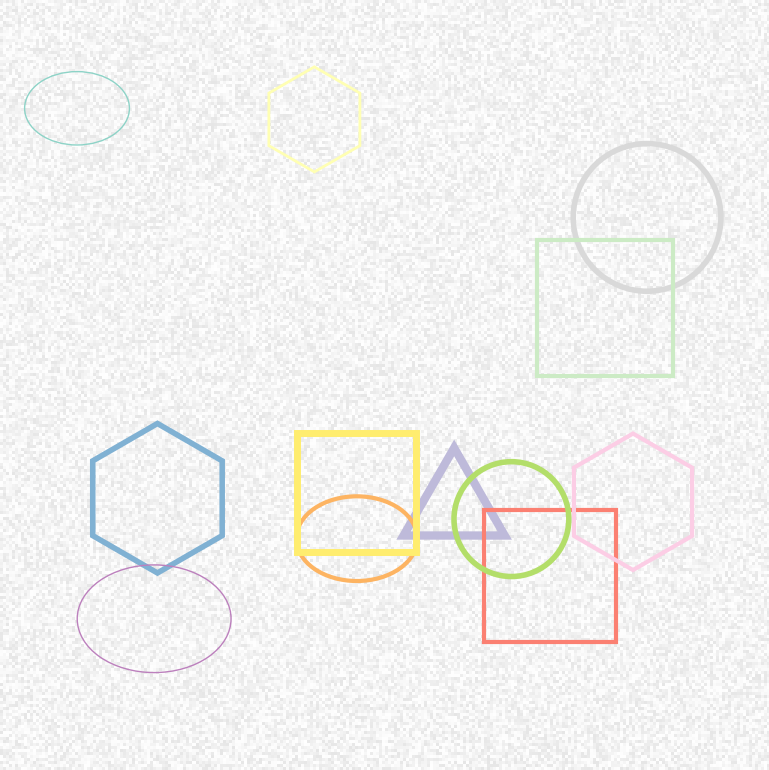[{"shape": "oval", "thickness": 0.5, "radius": 0.34, "center": [0.1, 0.859]}, {"shape": "hexagon", "thickness": 1, "radius": 0.34, "center": [0.408, 0.845]}, {"shape": "triangle", "thickness": 3, "radius": 0.38, "center": [0.59, 0.342]}, {"shape": "square", "thickness": 1.5, "radius": 0.43, "center": [0.714, 0.252]}, {"shape": "hexagon", "thickness": 2, "radius": 0.49, "center": [0.204, 0.353]}, {"shape": "oval", "thickness": 1.5, "radius": 0.39, "center": [0.463, 0.3]}, {"shape": "circle", "thickness": 2, "radius": 0.37, "center": [0.664, 0.326]}, {"shape": "hexagon", "thickness": 1.5, "radius": 0.44, "center": [0.822, 0.348]}, {"shape": "circle", "thickness": 2, "radius": 0.48, "center": [0.84, 0.718]}, {"shape": "oval", "thickness": 0.5, "radius": 0.5, "center": [0.2, 0.196]}, {"shape": "square", "thickness": 1.5, "radius": 0.44, "center": [0.785, 0.6]}, {"shape": "square", "thickness": 2.5, "radius": 0.39, "center": [0.463, 0.36]}]